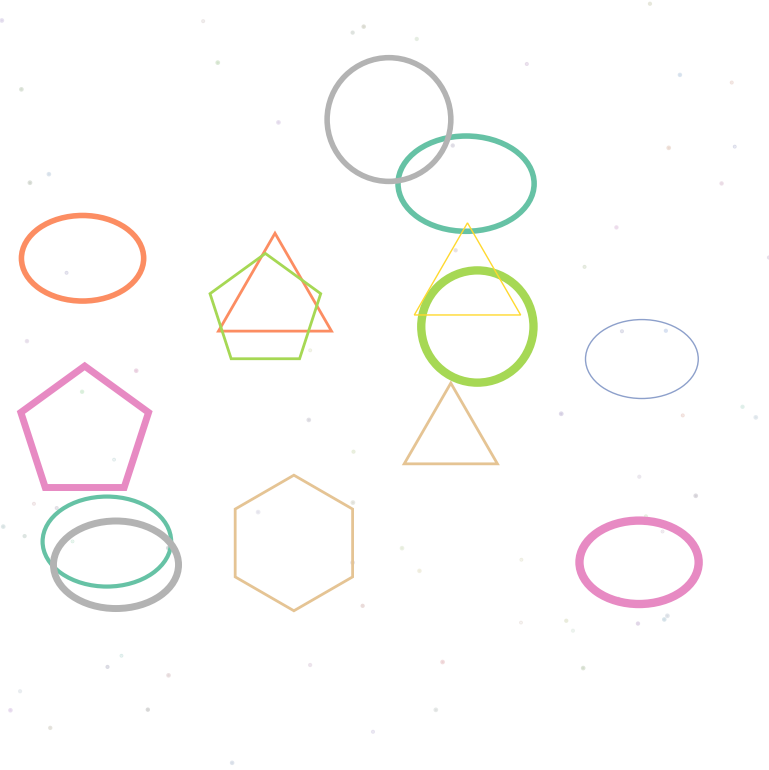[{"shape": "oval", "thickness": 2, "radius": 0.44, "center": [0.605, 0.761]}, {"shape": "oval", "thickness": 1.5, "radius": 0.42, "center": [0.139, 0.297]}, {"shape": "oval", "thickness": 2, "radius": 0.4, "center": [0.107, 0.665]}, {"shape": "triangle", "thickness": 1, "radius": 0.42, "center": [0.357, 0.612]}, {"shape": "oval", "thickness": 0.5, "radius": 0.37, "center": [0.834, 0.534]}, {"shape": "oval", "thickness": 3, "radius": 0.39, "center": [0.83, 0.27]}, {"shape": "pentagon", "thickness": 2.5, "radius": 0.44, "center": [0.11, 0.437]}, {"shape": "circle", "thickness": 3, "radius": 0.36, "center": [0.62, 0.576]}, {"shape": "pentagon", "thickness": 1, "radius": 0.38, "center": [0.345, 0.595]}, {"shape": "triangle", "thickness": 0.5, "radius": 0.4, "center": [0.607, 0.631]}, {"shape": "hexagon", "thickness": 1, "radius": 0.44, "center": [0.382, 0.295]}, {"shape": "triangle", "thickness": 1, "radius": 0.35, "center": [0.585, 0.433]}, {"shape": "oval", "thickness": 2.5, "radius": 0.41, "center": [0.151, 0.267]}, {"shape": "circle", "thickness": 2, "radius": 0.4, "center": [0.505, 0.845]}]